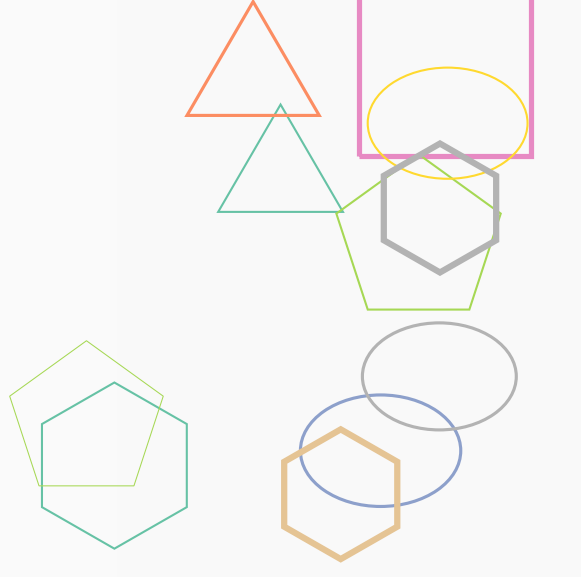[{"shape": "hexagon", "thickness": 1, "radius": 0.72, "center": [0.197, 0.193]}, {"shape": "triangle", "thickness": 1, "radius": 0.62, "center": [0.483, 0.694]}, {"shape": "triangle", "thickness": 1.5, "radius": 0.66, "center": [0.435, 0.865]}, {"shape": "oval", "thickness": 1.5, "radius": 0.69, "center": [0.655, 0.219]}, {"shape": "square", "thickness": 2.5, "radius": 0.74, "center": [0.766, 0.877]}, {"shape": "pentagon", "thickness": 1, "radius": 0.74, "center": [0.72, 0.583]}, {"shape": "pentagon", "thickness": 0.5, "radius": 0.69, "center": [0.149, 0.27]}, {"shape": "oval", "thickness": 1, "radius": 0.69, "center": [0.77, 0.786]}, {"shape": "hexagon", "thickness": 3, "radius": 0.56, "center": [0.586, 0.143]}, {"shape": "hexagon", "thickness": 3, "radius": 0.56, "center": [0.757, 0.639]}, {"shape": "oval", "thickness": 1.5, "radius": 0.66, "center": [0.756, 0.347]}]